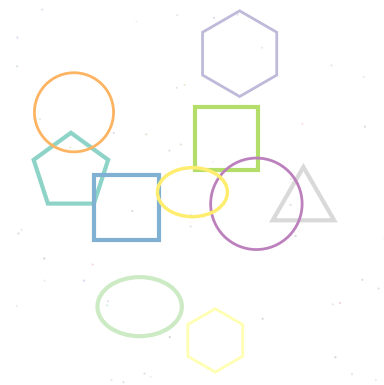[{"shape": "pentagon", "thickness": 3, "radius": 0.51, "center": [0.184, 0.553]}, {"shape": "hexagon", "thickness": 2, "radius": 0.41, "center": [0.559, 0.116]}, {"shape": "hexagon", "thickness": 2, "radius": 0.56, "center": [0.622, 0.861]}, {"shape": "square", "thickness": 3, "radius": 0.42, "center": [0.329, 0.46]}, {"shape": "circle", "thickness": 2, "radius": 0.51, "center": [0.192, 0.708]}, {"shape": "square", "thickness": 3, "radius": 0.41, "center": [0.588, 0.64]}, {"shape": "triangle", "thickness": 3, "radius": 0.46, "center": [0.788, 0.474]}, {"shape": "circle", "thickness": 2, "radius": 0.59, "center": [0.666, 0.471]}, {"shape": "oval", "thickness": 3, "radius": 0.55, "center": [0.363, 0.204]}, {"shape": "oval", "thickness": 2.5, "radius": 0.45, "center": [0.5, 0.501]}]